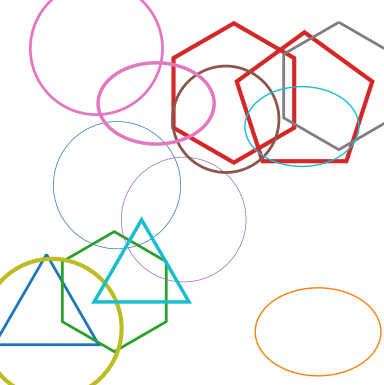[{"shape": "triangle", "thickness": 2, "radius": 0.78, "center": [0.121, 0.183]}, {"shape": "circle", "thickness": 0.5, "radius": 0.83, "center": [0.304, 0.519]}, {"shape": "oval", "thickness": 1, "radius": 0.82, "center": [0.826, 0.138]}, {"shape": "hexagon", "thickness": 2, "radius": 0.78, "center": [0.297, 0.243]}, {"shape": "hexagon", "thickness": 3, "radius": 0.9, "center": [0.607, 0.759]}, {"shape": "pentagon", "thickness": 3, "radius": 0.93, "center": [0.791, 0.731]}, {"shape": "circle", "thickness": 0.5, "radius": 0.81, "center": [0.477, 0.43]}, {"shape": "circle", "thickness": 2, "radius": 0.69, "center": [0.586, 0.69]}, {"shape": "oval", "thickness": 2.5, "radius": 0.75, "center": [0.405, 0.731]}, {"shape": "circle", "thickness": 2, "radius": 0.86, "center": [0.25, 0.874]}, {"shape": "hexagon", "thickness": 2, "radius": 0.83, "center": [0.88, 0.777]}, {"shape": "circle", "thickness": 3, "radius": 0.9, "center": [0.135, 0.147]}, {"shape": "triangle", "thickness": 2.5, "radius": 0.71, "center": [0.368, 0.287]}, {"shape": "oval", "thickness": 1, "radius": 0.74, "center": [0.784, 0.671]}]